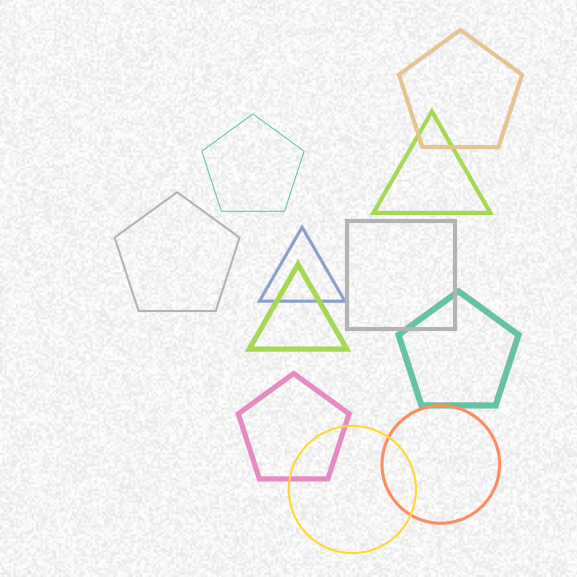[{"shape": "pentagon", "thickness": 3, "radius": 0.55, "center": [0.794, 0.385]}, {"shape": "pentagon", "thickness": 0.5, "radius": 0.47, "center": [0.438, 0.709]}, {"shape": "circle", "thickness": 1.5, "radius": 0.51, "center": [0.763, 0.195]}, {"shape": "triangle", "thickness": 1.5, "radius": 0.43, "center": [0.523, 0.52]}, {"shape": "pentagon", "thickness": 2.5, "radius": 0.5, "center": [0.509, 0.251]}, {"shape": "triangle", "thickness": 2.5, "radius": 0.49, "center": [0.516, 0.444]}, {"shape": "triangle", "thickness": 2, "radius": 0.59, "center": [0.748, 0.689]}, {"shape": "circle", "thickness": 1, "radius": 0.55, "center": [0.61, 0.151]}, {"shape": "pentagon", "thickness": 2, "radius": 0.56, "center": [0.797, 0.835]}, {"shape": "pentagon", "thickness": 1, "radius": 0.57, "center": [0.307, 0.553]}, {"shape": "square", "thickness": 2, "radius": 0.47, "center": [0.695, 0.523]}]